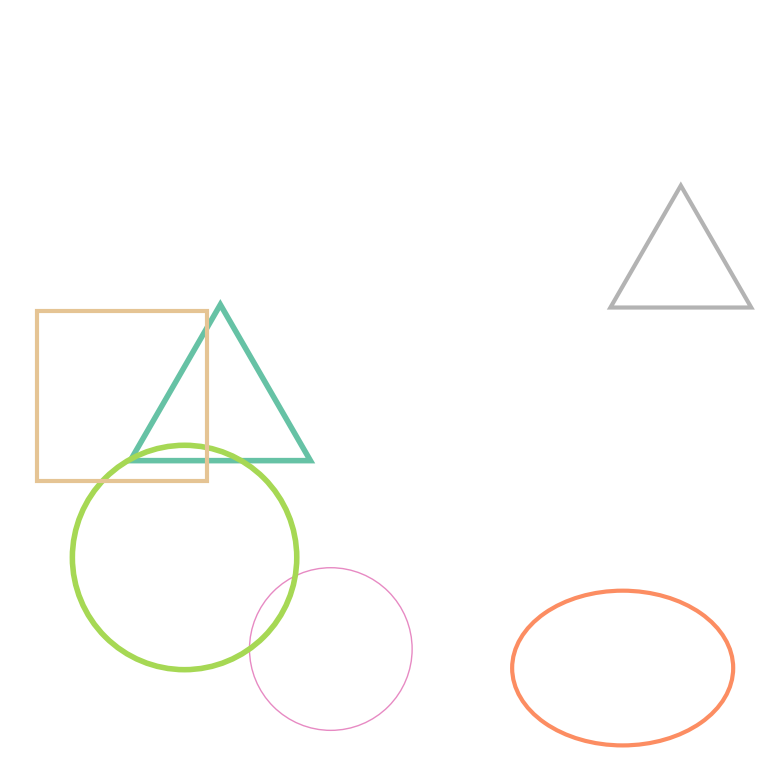[{"shape": "triangle", "thickness": 2, "radius": 0.68, "center": [0.286, 0.469]}, {"shape": "oval", "thickness": 1.5, "radius": 0.72, "center": [0.809, 0.132]}, {"shape": "circle", "thickness": 0.5, "radius": 0.53, "center": [0.43, 0.157]}, {"shape": "circle", "thickness": 2, "radius": 0.73, "center": [0.24, 0.276]}, {"shape": "square", "thickness": 1.5, "radius": 0.55, "center": [0.158, 0.486]}, {"shape": "triangle", "thickness": 1.5, "radius": 0.53, "center": [0.884, 0.653]}]